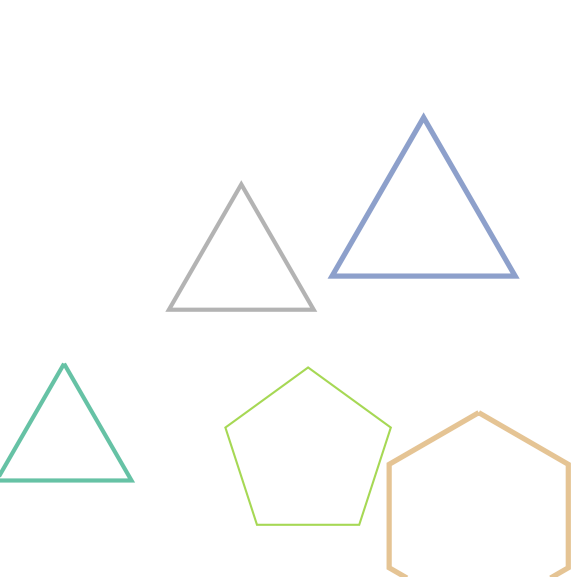[{"shape": "triangle", "thickness": 2, "radius": 0.67, "center": [0.111, 0.235]}, {"shape": "triangle", "thickness": 2.5, "radius": 0.92, "center": [0.734, 0.613]}, {"shape": "pentagon", "thickness": 1, "radius": 0.75, "center": [0.534, 0.212]}, {"shape": "hexagon", "thickness": 2.5, "radius": 0.9, "center": [0.829, 0.106]}, {"shape": "triangle", "thickness": 2, "radius": 0.72, "center": [0.418, 0.535]}]